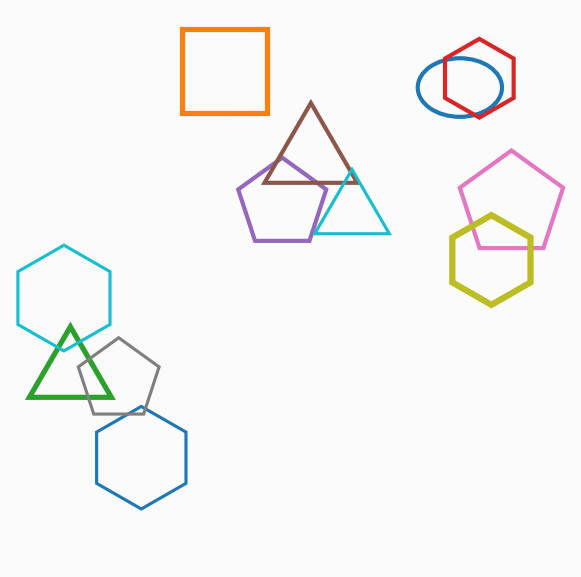[{"shape": "oval", "thickness": 2, "radius": 0.36, "center": [0.791, 0.848]}, {"shape": "hexagon", "thickness": 1.5, "radius": 0.44, "center": [0.243, 0.207]}, {"shape": "square", "thickness": 2.5, "radius": 0.37, "center": [0.387, 0.876]}, {"shape": "triangle", "thickness": 2.5, "radius": 0.41, "center": [0.121, 0.352]}, {"shape": "hexagon", "thickness": 2, "radius": 0.34, "center": [0.825, 0.864]}, {"shape": "pentagon", "thickness": 2, "radius": 0.4, "center": [0.486, 0.646]}, {"shape": "triangle", "thickness": 2, "radius": 0.46, "center": [0.535, 0.729]}, {"shape": "pentagon", "thickness": 2, "radius": 0.47, "center": [0.88, 0.645]}, {"shape": "pentagon", "thickness": 1.5, "radius": 0.37, "center": [0.204, 0.341]}, {"shape": "hexagon", "thickness": 3, "radius": 0.39, "center": [0.845, 0.549]}, {"shape": "triangle", "thickness": 1.5, "radius": 0.37, "center": [0.606, 0.631]}, {"shape": "hexagon", "thickness": 1.5, "radius": 0.46, "center": [0.11, 0.483]}]